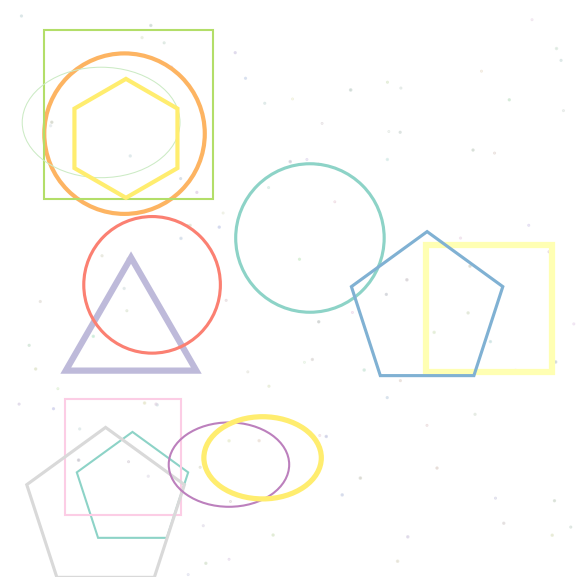[{"shape": "pentagon", "thickness": 1, "radius": 0.51, "center": [0.229, 0.15]}, {"shape": "circle", "thickness": 1.5, "radius": 0.64, "center": [0.537, 0.587]}, {"shape": "square", "thickness": 3, "radius": 0.55, "center": [0.847, 0.465]}, {"shape": "triangle", "thickness": 3, "radius": 0.65, "center": [0.227, 0.423]}, {"shape": "circle", "thickness": 1.5, "radius": 0.59, "center": [0.263, 0.506]}, {"shape": "pentagon", "thickness": 1.5, "radius": 0.69, "center": [0.74, 0.46]}, {"shape": "circle", "thickness": 2, "radius": 0.69, "center": [0.216, 0.768]}, {"shape": "square", "thickness": 1, "radius": 0.73, "center": [0.222, 0.802]}, {"shape": "square", "thickness": 1, "radius": 0.5, "center": [0.213, 0.209]}, {"shape": "pentagon", "thickness": 1.5, "radius": 0.72, "center": [0.183, 0.116]}, {"shape": "oval", "thickness": 1, "radius": 0.52, "center": [0.396, 0.195]}, {"shape": "oval", "thickness": 0.5, "radius": 0.68, "center": [0.175, 0.787]}, {"shape": "hexagon", "thickness": 2, "radius": 0.51, "center": [0.218, 0.76]}, {"shape": "oval", "thickness": 2.5, "radius": 0.51, "center": [0.455, 0.206]}]